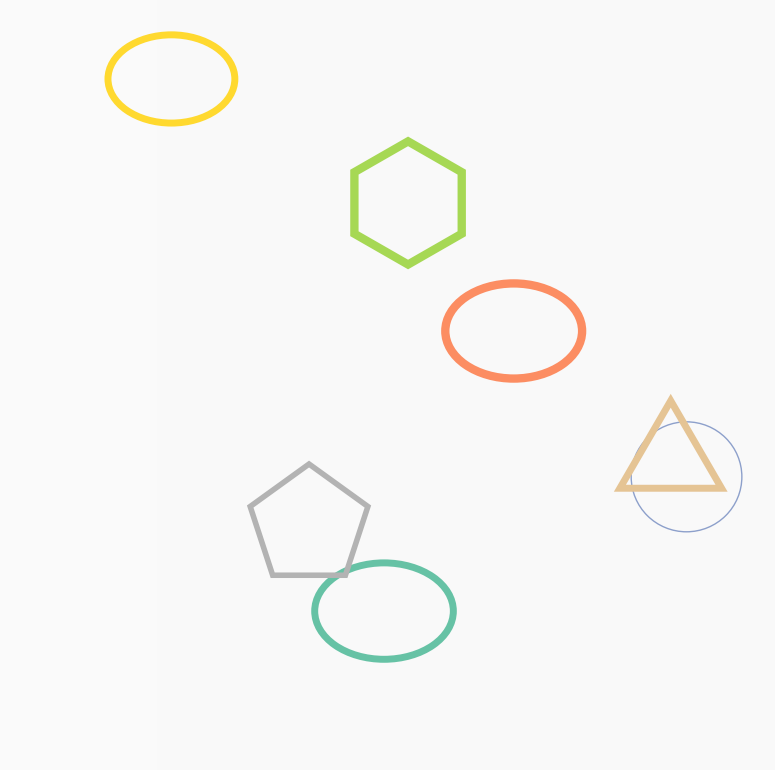[{"shape": "oval", "thickness": 2.5, "radius": 0.45, "center": [0.496, 0.206]}, {"shape": "oval", "thickness": 3, "radius": 0.44, "center": [0.663, 0.57]}, {"shape": "circle", "thickness": 0.5, "radius": 0.36, "center": [0.886, 0.381]}, {"shape": "hexagon", "thickness": 3, "radius": 0.4, "center": [0.527, 0.736]}, {"shape": "oval", "thickness": 2.5, "radius": 0.41, "center": [0.221, 0.897]}, {"shape": "triangle", "thickness": 2.5, "radius": 0.38, "center": [0.865, 0.404]}, {"shape": "pentagon", "thickness": 2, "radius": 0.4, "center": [0.399, 0.318]}]